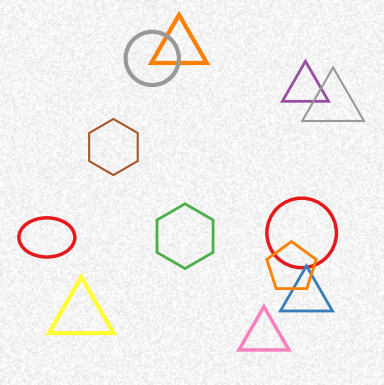[{"shape": "circle", "thickness": 2.5, "radius": 0.45, "center": [0.784, 0.395]}, {"shape": "oval", "thickness": 2.5, "radius": 0.36, "center": [0.122, 0.383]}, {"shape": "triangle", "thickness": 2, "radius": 0.39, "center": [0.796, 0.231]}, {"shape": "hexagon", "thickness": 2, "radius": 0.42, "center": [0.481, 0.387]}, {"shape": "triangle", "thickness": 2, "radius": 0.35, "center": [0.793, 0.772]}, {"shape": "pentagon", "thickness": 2, "radius": 0.34, "center": [0.757, 0.305]}, {"shape": "triangle", "thickness": 3, "radius": 0.42, "center": [0.465, 0.878]}, {"shape": "triangle", "thickness": 3, "radius": 0.48, "center": [0.211, 0.183]}, {"shape": "hexagon", "thickness": 1.5, "radius": 0.36, "center": [0.295, 0.618]}, {"shape": "triangle", "thickness": 2.5, "radius": 0.37, "center": [0.686, 0.129]}, {"shape": "circle", "thickness": 3, "radius": 0.35, "center": [0.395, 0.848]}, {"shape": "triangle", "thickness": 1.5, "radius": 0.46, "center": [0.865, 0.732]}]